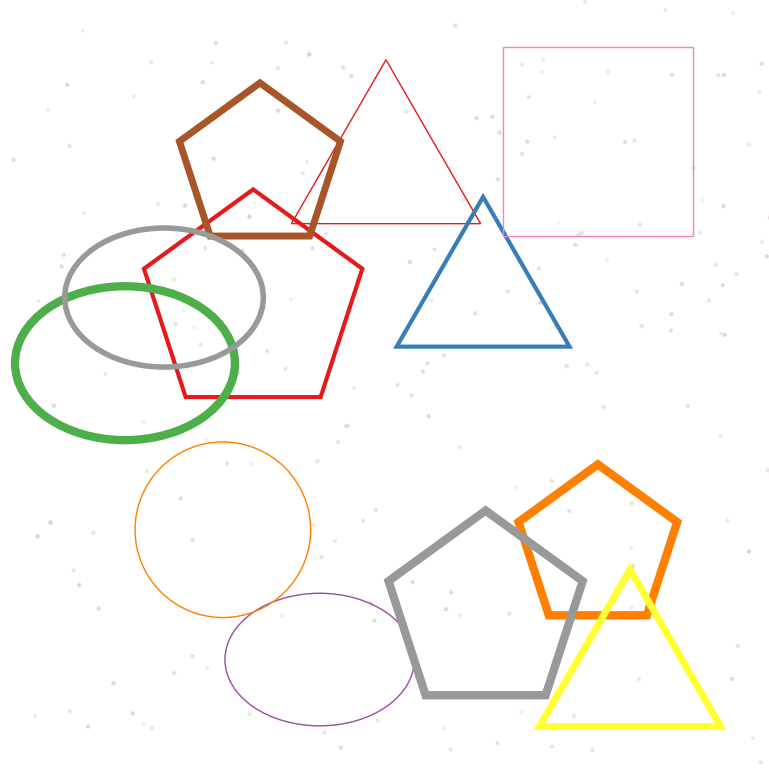[{"shape": "triangle", "thickness": 0.5, "radius": 0.71, "center": [0.501, 0.78]}, {"shape": "pentagon", "thickness": 1.5, "radius": 0.75, "center": [0.329, 0.605]}, {"shape": "triangle", "thickness": 1.5, "radius": 0.65, "center": [0.627, 0.615]}, {"shape": "oval", "thickness": 3, "radius": 0.71, "center": [0.162, 0.528]}, {"shape": "oval", "thickness": 0.5, "radius": 0.61, "center": [0.415, 0.143]}, {"shape": "circle", "thickness": 0.5, "radius": 0.57, "center": [0.289, 0.312]}, {"shape": "pentagon", "thickness": 3, "radius": 0.54, "center": [0.776, 0.289]}, {"shape": "triangle", "thickness": 2.5, "radius": 0.68, "center": [0.818, 0.124]}, {"shape": "pentagon", "thickness": 2.5, "radius": 0.55, "center": [0.338, 0.782]}, {"shape": "square", "thickness": 0.5, "radius": 0.61, "center": [0.776, 0.817]}, {"shape": "pentagon", "thickness": 3, "radius": 0.66, "center": [0.631, 0.204]}, {"shape": "oval", "thickness": 2, "radius": 0.64, "center": [0.213, 0.614]}]